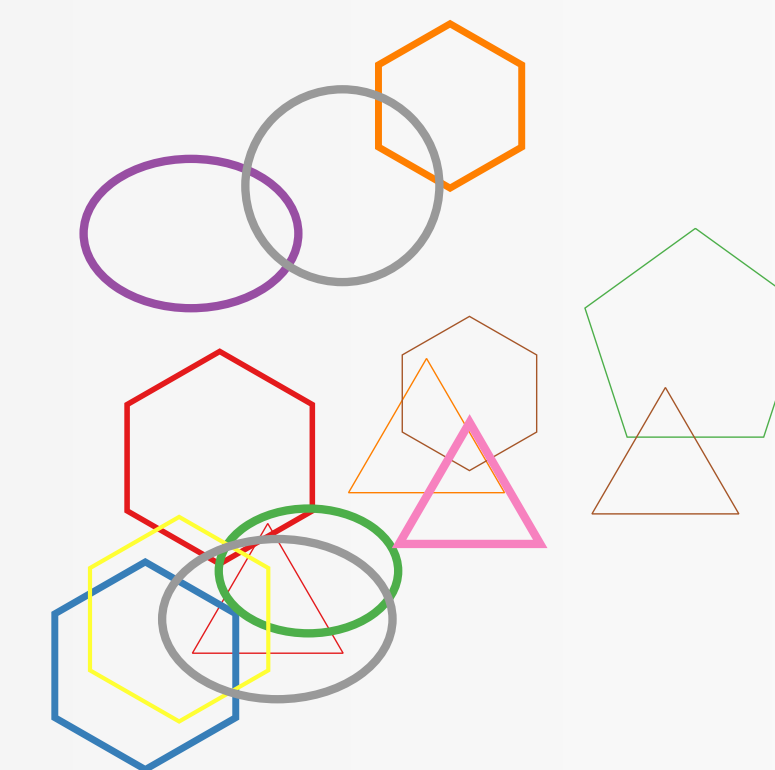[{"shape": "triangle", "thickness": 0.5, "radius": 0.56, "center": [0.345, 0.208]}, {"shape": "hexagon", "thickness": 2, "radius": 0.69, "center": [0.284, 0.406]}, {"shape": "hexagon", "thickness": 2.5, "radius": 0.67, "center": [0.187, 0.135]}, {"shape": "pentagon", "thickness": 0.5, "radius": 0.75, "center": [0.897, 0.554]}, {"shape": "oval", "thickness": 3, "radius": 0.58, "center": [0.398, 0.259]}, {"shape": "oval", "thickness": 3, "radius": 0.69, "center": [0.246, 0.697]}, {"shape": "hexagon", "thickness": 2.5, "radius": 0.53, "center": [0.581, 0.862]}, {"shape": "triangle", "thickness": 0.5, "radius": 0.58, "center": [0.55, 0.418]}, {"shape": "hexagon", "thickness": 1.5, "radius": 0.66, "center": [0.231, 0.196]}, {"shape": "hexagon", "thickness": 0.5, "radius": 0.5, "center": [0.606, 0.489]}, {"shape": "triangle", "thickness": 0.5, "radius": 0.55, "center": [0.859, 0.387]}, {"shape": "triangle", "thickness": 3, "radius": 0.53, "center": [0.606, 0.346]}, {"shape": "oval", "thickness": 3, "radius": 0.74, "center": [0.358, 0.196]}, {"shape": "circle", "thickness": 3, "radius": 0.63, "center": [0.442, 0.759]}]